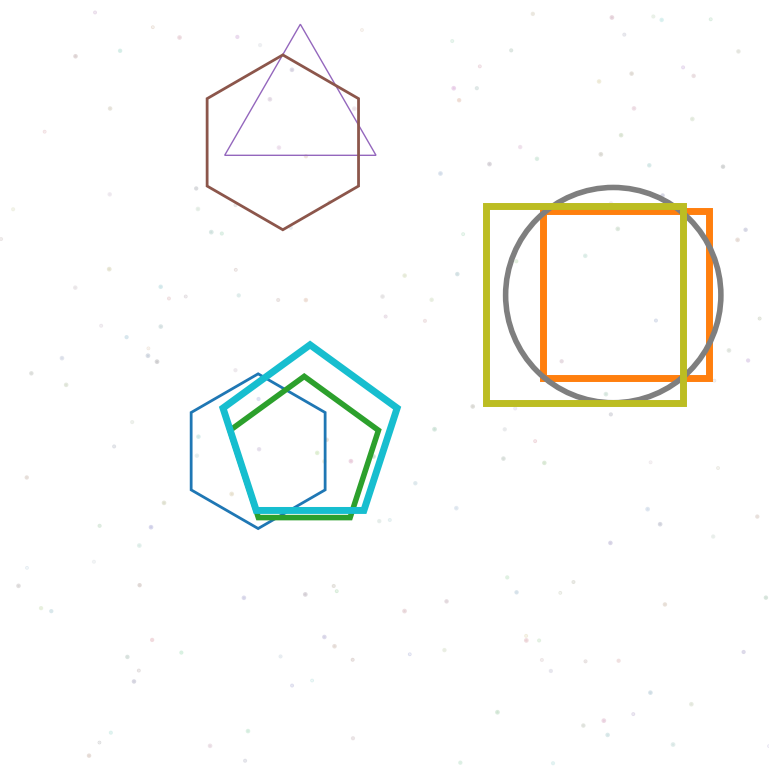[{"shape": "hexagon", "thickness": 1, "radius": 0.5, "center": [0.335, 0.414]}, {"shape": "square", "thickness": 2.5, "radius": 0.54, "center": [0.813, 0.617]}, {"shape": "pentagon", "thickness": 2, "radius": 0.51, "center": [0.395, 0.41]}, {"shape": "triangle", "thickness": 0.5, "radius": 0.57, "center": [0.39, 0.855]}, {"shape": "hexagon", "thickness": 1, "radius": 0.57, "center": [0.367, 0.815]}, {"shape": "circle", "thickness": 2, "radius": 0.7, "center": [0.796, 0.617]}, {"shape": "square", "thickness": 2.5, "radius": 0.64, "center": [0.759, 0.604]}, {"shape": "pentagon", "thickness": 2.5, "radius": 0.59, "center": [0.403, 0.433]}]